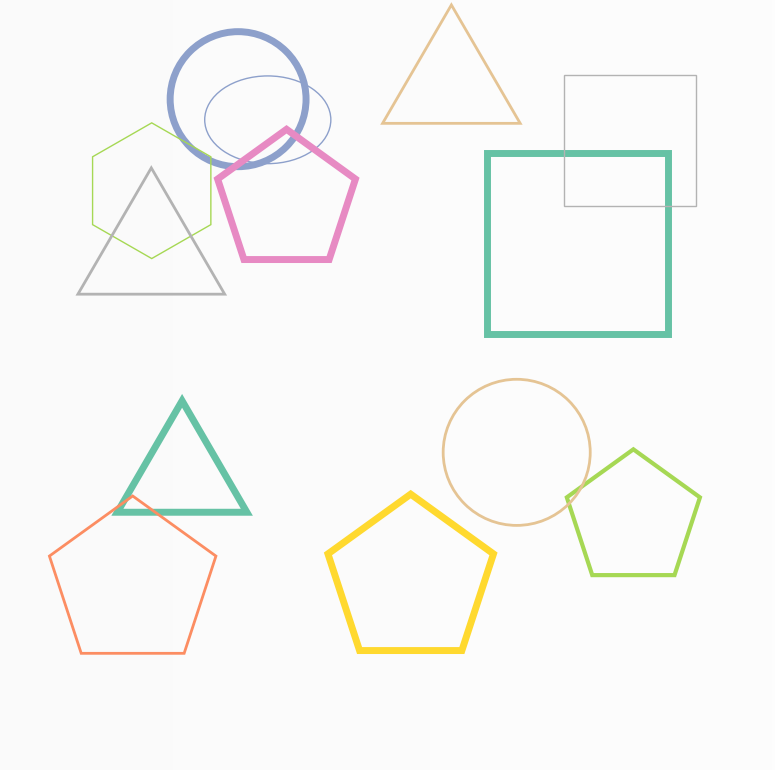[{"shape": "square", "thickness": 2.5, "radius": 0.59, "center": [0.745, 0.684]}, {"shape": "triangle", "thickness": 2.5, "radius": 0.48, "center": [0.235, 0.383]}, {"shape": "pentagon", "thickness": 1, "radius": 0.56, "center": [0.171, 0.243]}, {"shape": "oval", "thickness": 0.5, "radius": 0.41, "center": [0.346, 0.844]}, {"shape": "circle", "thickness": 2.5, "radius": 0.44, "center": [0.307, 0.871]}, {"shape": "pentagon", "thickness": 2.5, "radius": 0.47, "center": [0.37, 0.739]}, {"shape": "pentagon", "thickness": 1.5, "radius": 0.45, "center": [0.817, 0.326]}, {"shape": "hexagon", "thickness": 0.5, "radius": 0.44, "center": [0.196, 0.752]}, {"shape": "pentagon", "thickness": 2.5, "radius": 0.56, "center": [0.53, 0.246]}, {"shape": "circle", "thickness": 1, "radius": 0.47, "center": [0.667, 0.413]}, {"shape": "triangle", "thickness": 1, "radius": 0.51, "center": [0.582, 0.891]}, {"shape": "triangle", "thickness": 1, "radius": 0.55, "center": [0.195, 0.673]}, {"shape": "square", "thickness": 0.5, "radius": 0.43, "center": [0.812, 0.818]}]